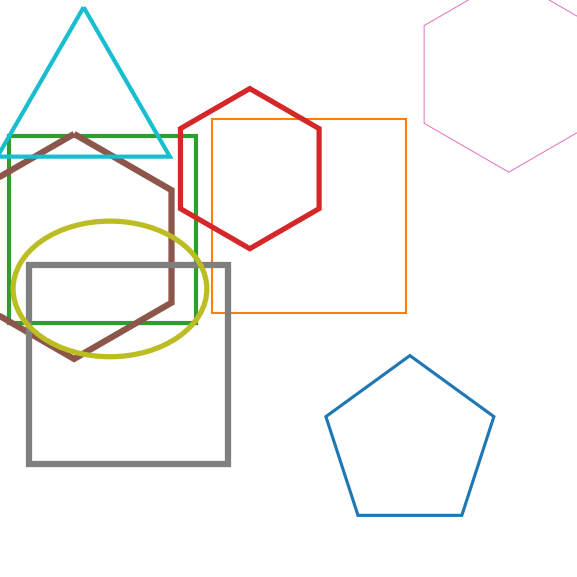[{"shape": "pentagon", "thickness": 1.5, "radius": 0.76, "center": [0.71, 0.23]}, {"shape": "square", "thickness": 1, "radius": 0.84, "center": [0.535, 0.625]}, {"shape": "square", "thickness": 2, "radius": 0.81, "center": [0.177, 0.601]}, {"shape": "hexagon", "thickness": 2.5, "radius": 0.69, "center": [0.433, 0.707]}, {"shape": "hexagon", "thickness": 3, "radius": 0.97, "center": [0.128, 0.572]}, {"shape": "hexagon", "thickness": 0.5, "radius": 0.85, "center": [0.881, 0.87]}, {"shape": "square", "thickness": 3, "radius": 0.86, "center": [0.222, 0.367]}, {"shape": "oval", "thickness": 2.5, "radius": 0.84, "center": [0.19, 0.499]}, {"shape": "triangle", "thickness": 2, "radius": 0.86, "center": [0.145, 0.814]}]